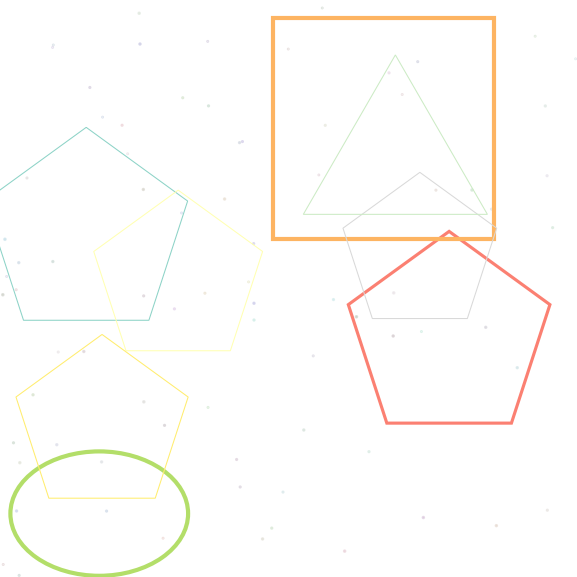[{"shape": "pentagon", "thickness": 0.5, "radius": 0.92, "center": [0.149, 0.594]}, {"shape": "pentagon", "thickness": 0.5, "radius": 0.77, "center": [0.309, 0.516]}, {"shape": "pentagon", "thickness": 1.5, "radius": 0.92, "center": [0.778, 0.415]}, {"shape": "square", "thickness": 2, "radius": 0.95, "center": [0.664, 0.776]}, {"shape": "oval", "thickness": 2, "radius": 0.77, "center": [0.172, 0.11]}, {"shape": "pentagon", "thickness": 0.5, "radius": 0.7, "center": [0.727, 0.561]}, {"shape": "triangle", "thickness": 0.5, "radius": 0.92, "center": [0.685, 0.72]}, {"shape": "pentagon", "thickness": 0.5, "radius": 0.78, "center": [0.177, 0.263]}]